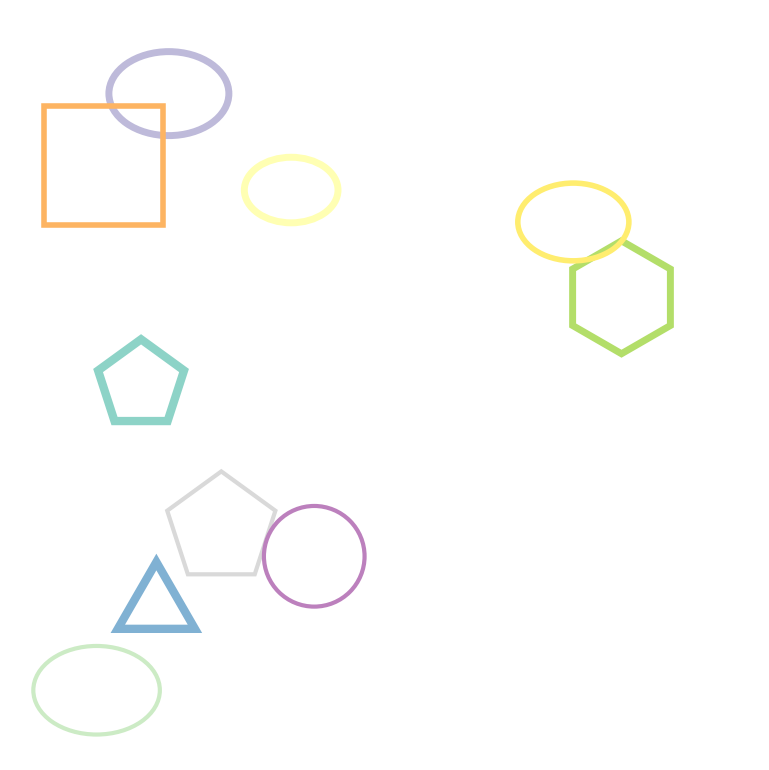[{"shape": "pentagon", "thickness": 3, "radius": 0.29, "center": [0.183, 0.501]}, {"shape": "oval", "thickness": 2.5, "radius": 0.3, "center": [0.378, 0.753]}, {"shape": "oval", "thickness": 2.5, "radius": 0.39, "center": [0.219, 0.878]}, {"shape": "triangle", "thickness": 3, "radius": 0.29, "center": [0.203, 0.212]}, {"shape": "square", "thickness": 2, "radius": 0.39, "center": [0.134, 0.785]}, {"shape": "hexagon", "thickness": 2.5, "radius": 0.37, "center": [0.807, 0.614]}, {"shape": "pentagon", "thickness": 1.5, "radius": 0.37, "center": [0.287, 0.314]}, {"shape": "circle", "thickness": 1.5, "radius": 0.33, "center": [0.408, 0.278]}, {"shape": "oval", "thickness": 1.5, "radius": 0.41, "center": [0.125, 0.104]}, {"shape": "oval", "thickness": 2, "radius": 0.36, "center": [0.745, 0.712]}]